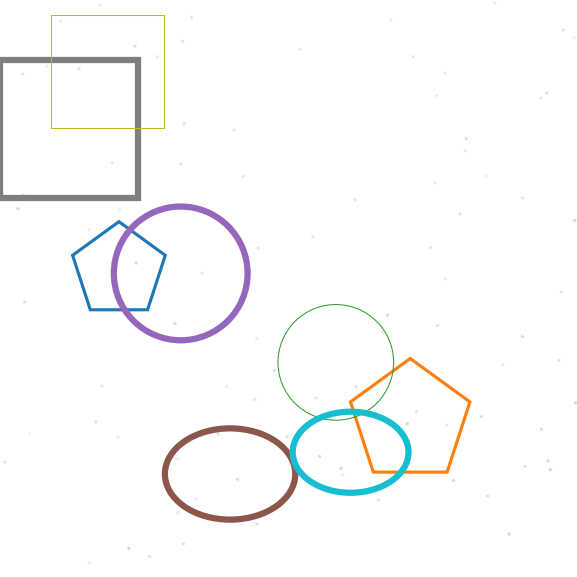[{"shape": "pentagon", "thickness": 1.5, "radius": 0.42, "center": [0.206, 0.531]}, {"shape": "pentagon", "thickness": 1.5, "radius": 0.54, "center": [0.71, 0.27]}, {"shape": "circle", "thickness": 0.5, "radius": 0.5, "center": [0.581, 0.372]}, {"shape": "circle", "thickness": 3, "radius": 0.58, "center": [0.313, 0.526]}, {"shape": "oval", "thickness": 3, "radius": 0.56, "center": [0.398, 0.178]}, {"shape": "square", "thickness": 3, "radius": 0.6, "center": [0.119, 0.776]}, {"shape": "square", "thickness": 0.5, "radius": 0.49, "center": [0.186, 0.875]}, {"shape": "oval", "thickness": 3, "radius": 0.5, "center": [0.607, 0.216]}]